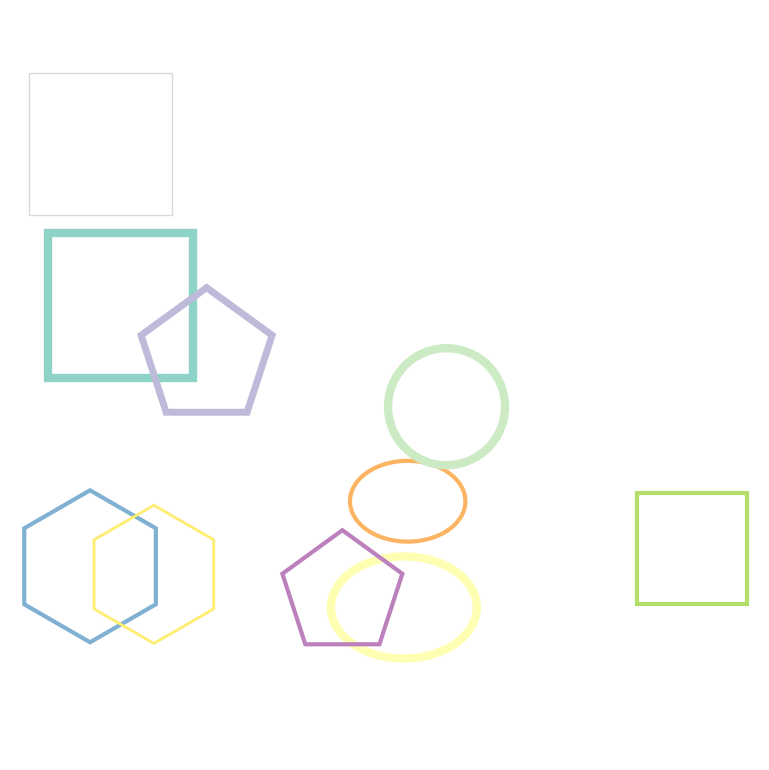[{"shape": "square", "thickness": 3, "radius": 0.47, "center": [0.157, 0.604]}, {"shape": "oval", "thickness": 3, "radius": 0.47, "center": [0.524, 0.211]}, {"shape": "pentagon", "thickness": 2.5, "radius": 0.45, "center": [0.268, 0.537]}, {"shape": "hexagon", "thickness": 1.5, "radius": 0.49, "center": [0.117, 0.265]}, {"shape": "oval", "thickness": 1.5, "radius": 0.37, "center": [0.529, 0.349]}, {"shape": "square", "thickness": 1.5, "radius": 0.36, "center": [0.899, 0.288]}, {"shape": "square", "thickness": 0.5, "radius": 0.46, "center": [0.131, 0.813]}, {"shape": "pentagon", "thickness": 1.5, "radius": 0.41, "center": [0.445, 0.23]}, {"shape": "circle", "thickness": 3, "radius": 0.38, "center": [0.58, 0.472]}, {"shape": "hexagon", "thickness": 1, "radius": 0.45, "center": [0.2, 0.254]}]